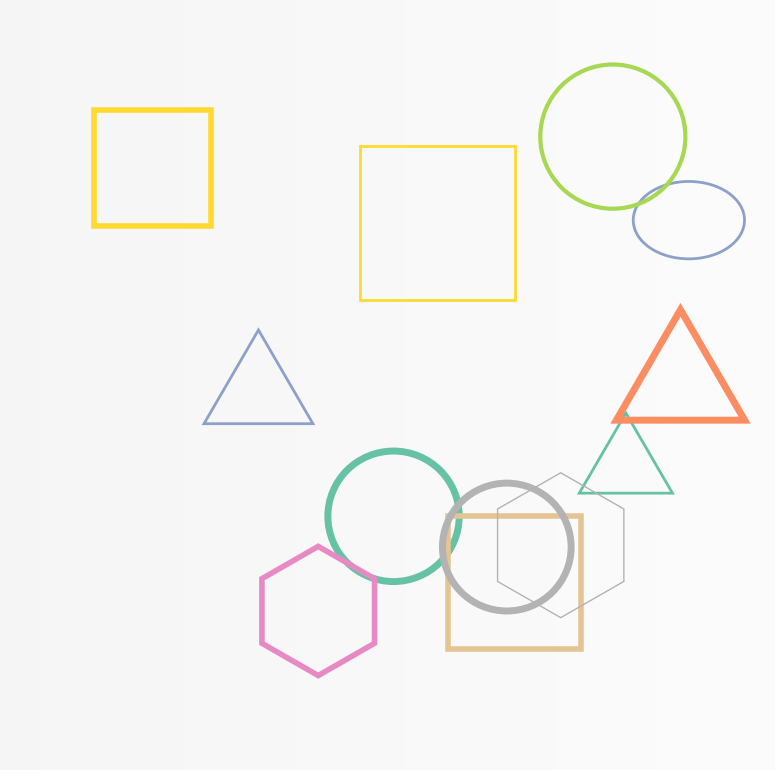[{"shape": "circle", "thickness": 2.5, "radius": 0.42, "center": [0.508, 0.329]}, {"shape": "triangle", "thickness": 1, "radius": 0.35, "center": [0.808, 0.394]}, {"shape": "triangle", "thickness": 2.5, "radius": 0.48, "center": [0.878, 0.502]}, {"shape": "triangle", "thickness": 1, "radius": 0.41, "center": [0.333, 0.49]}, {"shape": "oval", "thickness": 1, "radius": 0.36, "center": [0.889, 0.714]}, {"shape": "hexagon", "thickness": 2, "radius": 0.42, "center": [0.411, 0.207]}, {"shape": "circle", "thickness": 1.5, "radius": 0.47, "center": [0.791, 0.823]}, {"shape": "square", "thickness": 2, "radius": 0.38, "center": [0.197, 0.782]}, {"shape": "square", "thickness": 1, "radius": 0.5, "center": [0.565, 0.71]}, {"shape": "square", "thickness": 2, "radius": 0.43, "center": [0.664, 0.243]}, {"shape": "hexagon", "thickness": 0.5, "radius": 0.47, "center": [0.724, 0.292]}, {"shape": "circle", "thickness": 2.5, "radius": 0.42, "center": [0.654, 0.29]}]